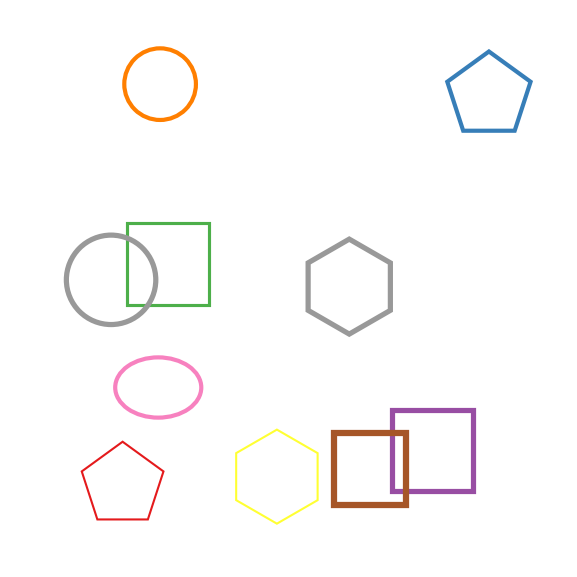[{"shape": "pentagon", "thickness": 1, "radius": 0.37, "center": [0.212, 0.16]}, {"shape": "pentagon", "thickness": 2, "radius": 0.38, "center": [0.847, 0.834]}, {"shape": "square", "thickness": 1.5, "radius": 0.35, "center": [0.291, 0.542]}, {"shape": "square", "thickness": 2.5, "radius": 0.35, "center": [0.749, 0.219]}, {"shape": "circle", "thickness": 2, "radius": 0.31, "center": [0.277, 0.853]}, {"shape": "hexagon", "thickness": 1, "radius": 0.41, "center": [0.479, 0.174]}, {"shape": "square", "thickness": 3, "radius": 0.31, "center": [0.641, 0.187]}, {"shape": "oval", "thickness": 2, "radius": 0.37, "center": [0.274, 0.328]}, {"shape": "circle", "thickness": 2.5, "radius": 0.39, "center": [0.192, 0.515]}, {"shape": "hexagon", "thickness": 2.5, "radius": 0.41, "center": [0.605, 0.503]}]